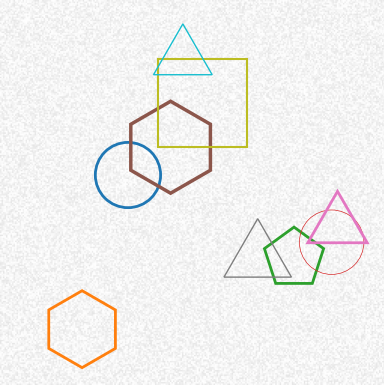[{"shape": "circle", "thickness": 2, "radius": 0.42, "center": [0.332, 0.545]}, {"shape": "hexagon", "thickness": 2, "radius": 0.5, "center": [0.213, 0.145]}, {"shape": "pentagon", "thickness": 2, "radius": 0.4, "center": [0.764, 0.329]}, {"shape": "circle", "thickness": 0.5, "radius": 0.42, "center": [0.861, 0.371]}, {"shape": "hexagon", "thickness": 2.5, "radius": 0.6, "center": [0.443, 0.618]}, {"shape": "triangle", "thickness": 2, "radius": 0.45, "center": [0.877, 0.414]}, {"shape": "triangle", "thickness": 1, "radius": 0.51, "center": [0.669, 0.331]}, {"shape": "square", "thickness": 1.5, "radius": 0.58, "center": [0.526, 0.732]}, {"shape": "triangle", "thickness": 1, "radius": 0.44, "center": [0.475, 0.85]}]